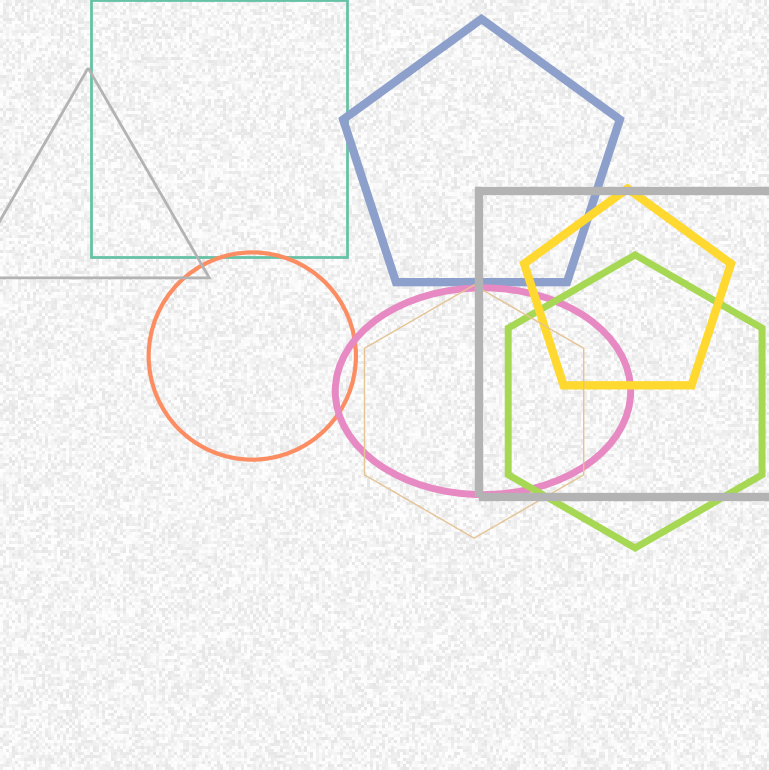[{"shape": "square", "thickness": 1, "radius": 0.83, "center": [0.284, 0.833]}, {"shape": "circle", "thickness": 1.5, "radius": 0.67, "center": [0.328, 0.538]}, {"shape": "pentagon", "thickness": 3, "radius": 0.94, "center": [0.625, 0.786]}, {"shape": "oval", "thickness": 2.5, "radius": 0.96, "center": [0.627, 0.492]}, {"shape": "hexagon", "thickness": 2.5, "radius": 0.95, "center": [0.825, 0.479]}, {"shape": "pentagon", "thickness": 3, "radius": 0.71, "center": [0.815, 0.614]}, {"shape": "hexagon", "thickness": 0.5, "radius": 0.82, "center": [0.616, 0.465]}, {"shape": "triangle", "thickness": 1, "radius": 0.91, "center": [0.114, 0.73]}, {"shape": "square", "thickness": 3, "radius": 0.99, "center": [0.821, 0.553]}]